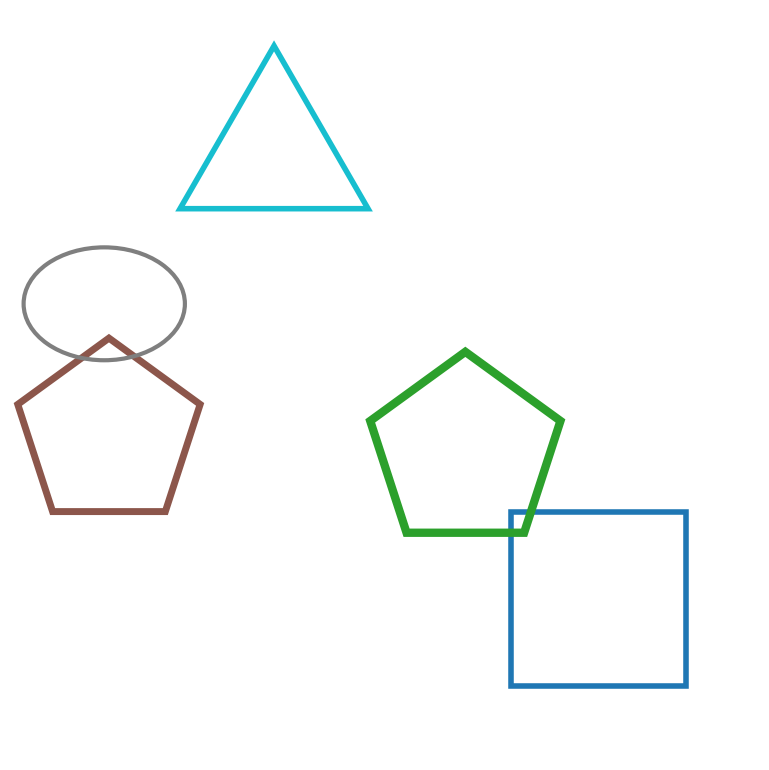[{"shape": "square", "thickness": 2, "radius": 0.57, "center": [0.777, 0.222]}, {"shape": "pentagon", "thickness": 3, "radius": 0.65, "center": [0.604, 0.413]}, {"shape": "pentagon", "thickness": 2.5, "radius": 0.62, "center": [0.142, 0.436]}, {"shape": "oval", "thickness": 1.5, "radius": 0.52, "center": [0.135, 0.605]}, {"shape": "triangle", "thickness": 2, "radius": 0.7, "center": [0.356, 0.799]}]